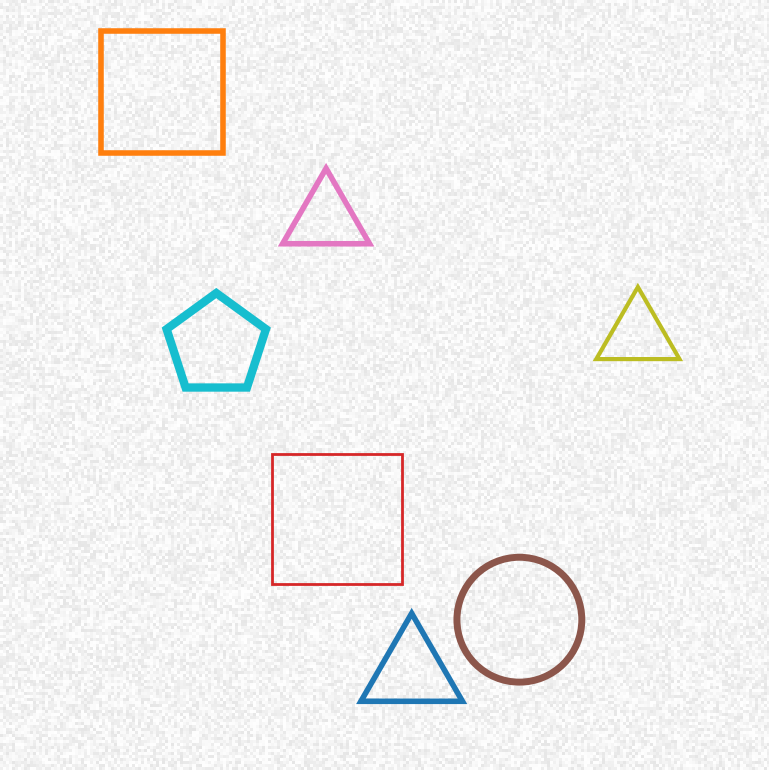[{"shape": "triangle", "thickness": 2, "radius": 0.38, "center": [0.535, 0.127]}, {"shape": "square", "thickness": 2, "radius": 0.4, "center": [0.211, 0.88]}, {"shape": "square", "thickness": 1, "radius": 0.42, "center": [0.438, 0.326]}, {"shape": "circle", "thickness": 2.5, "radius": 0.41, "center": [0.675, 0.195]}, {"shape": "triangle", "thickness": 2, "radius": 0.33, "center": [0.423, 0.716]}, {"shape": "triangle", "thickness": 1.5, "radius": 0.31, "center": [0.828, 0.565]}, {"shape": "pentagon", "thickness": 3, "radius": 0.34, "center": [0.281, 0.552]}]